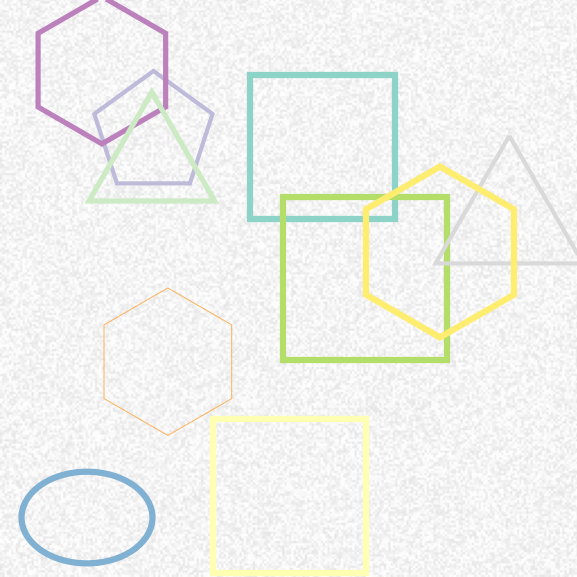[{"shape": "square", "thickness": 3, "radius": 0.63, "center": [0.558, 0.744]}, {"shape": "square", "thickness": 3, "radius": 0.66, "center": [0.502, 0.14]}, {"shape": "pentagon", "thickness": 2, "radius": 0.54, "center": [0.266, 0.769]}, {"shape": "oval", "thickness": 3, "radius": 0.57, "center": [0.151, 0.103]}, {"shape": "hexagon", "thickness": 0.5, "radius": 0.64, "center": [0.291, 0.373]}, {"shape": "square", "thickness": 3, "radius": 0.71, "center": [0.632, 0.517]}, {"shape": "triangle", "thickness": 2, "radius": 0.74, "center": [0.882, 0.617]}, {"shape": "hexagon", "thickness": 2.5, "radius": 0.64, "center": [0.176, 0.878]}, {"shape": "triangle", "thickness": 2.5, "radius": 0.63, "center": [0.263, 0.714]}, {"shape": "hexagon", "thickness": 3, "radius": 0.74, "center": [0.762, 0.563]}]